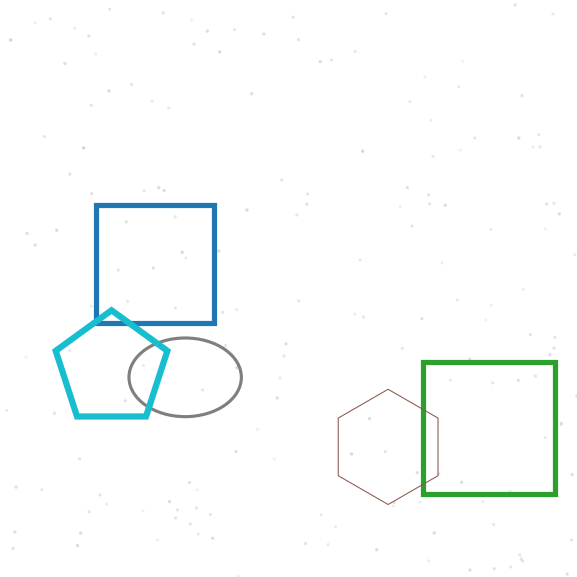[{"shape": "square", "thickness": 2.5, "radius": 0.51, "center": [0.268, 0.543]}, {"shape": "square", "thickness": 2.5, "radius": 0.57, "center": [0.847, 0.258]}, {"shape": "hexagon", "thickness": 0.5, "radius": 0.5, "center": [0.672, 0.225]}, {"shape": "oval", "thickness": 1.5, "radius": 0.49, "center": [0.321, 0.346]}, {"shape": "pentagon", "thickness": 3, "radius": 0.51, "center": [0.193, 0.36]}]